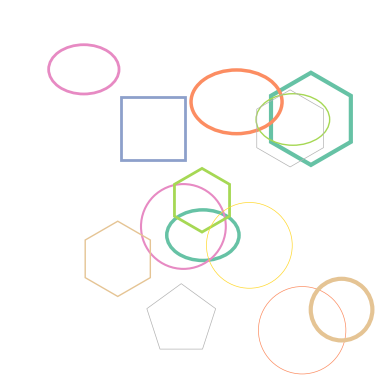[{"shape": "hexagon", "thickness": 3, "radius": 0.6, "center": [0.808, 0.691]}, {"shape": "oval", "thickness": 2.5, "radius": 0.47, "center": [0.527, 0.389]}, {"shape": "oval", "thickness": 2.5, "radius": 0.59, "center": [0.614, 0.736]}, {"shape": "circle", "thickness": 0.5, "radius": 0.57, "center": [0.785, 0.142]}, {"shape": "square", "thickness": 2, "radius": 0.41, "center": [0.397, 0.666]}, {"shape": "oval", "thickness": 2, "radius": 0.46, "center": [0.218, 0.82]}, {"shape": "circle", "thickness": 1.5, "radius": 0.55, "center": [0.476, 0.412]}, {"shape": "hexagon", "thickness": 2, "radius": 0.41, "center": [0.525, 0.48]}, {"shape": "oval", "thickness": 1, "radius": 0.48, "center": [0.761, 0.69]}, {"shape": "circle", "thickness": 0.5, "radius": 0.56, "center": [0.648, 0.363]}, {"shape": "hexagon", "thickness": 1, "radius": 0.49, "center": [0.306, 0.328]}, {"shape": "circle", "thickness": 3, "radius": 0.4, "center": [0.887, 0.196]}, {"shape": "pentagon", "thickness": 0.5, "radius": 0.47, "center": [0.471, 0.169]}, {"shape": "hexagon", "thickness": 0.5, "radius": 0.5, "center": [0.754, 0.666]}]